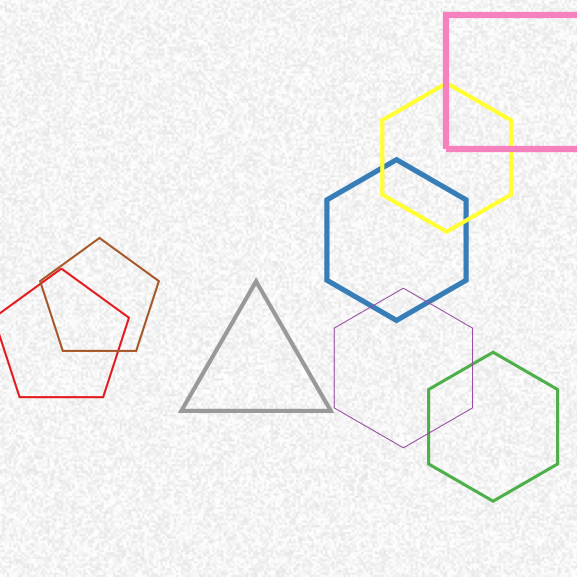[{"shape": "pentagon", "thickness": 1, "radius": 0.62, "center": [0.106, 0.411]}, {"shape": "hexagon", "thickness": 2.5, "radius": 0.7, "center": [0.687, 0.583]}, {"shape": "hexagon", "thickness": 1.5, "radius": 0.64, "center": [0.854, 0.26]}, {"shape": "hexagon", "thickness": 0.5, "radius": 0.69, "center": [0.698, 0.362]}, {"shape": "hexagon", "thickness": 2, "radius": 0.64, "center": [0.773, 0.727]}, {"shape": "pentagon", "thickness": 1, "radius": 0.54, "center": [0.172, 0.479]}, {"shape": "square", "thickness": 3, "radius": 0.58, "center": [0.888, 0.857]}, {"shape": "triangle", "thickness": 2, "radius": 0.75, "center": [0.443, 0.362]}]